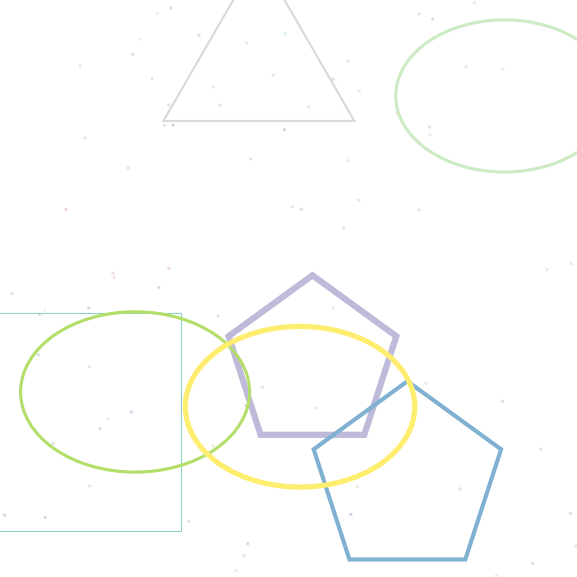[{"shape": "square", "thickness": 0.5, "radius": 0.94, "center": [0.125, 0.268]}, {"shape": "pentagon", "thickness": 3, "radius": 0.76, "center": [0.541, 0.37]}, {"shape": "pentagon", "thickness": 2, "radius": 0.85, "center": [0.705, 0.168]}, {"shape": "oval", "thickness": 1.5, "radius": 0.99, "center": [0.234, 0.32]}, {"shape": "triangle", "thickness": 1, "radius": 0.95, "center": [0.448, 0.885]}, {"shape": "oval", "thickness": 1.5, "radius": 0.94, "center": [0.873, 0.833]}, {"shape": "oval", "thickness": 2.5, "radius": 0.99, "center": [0.52, 0.295]}]